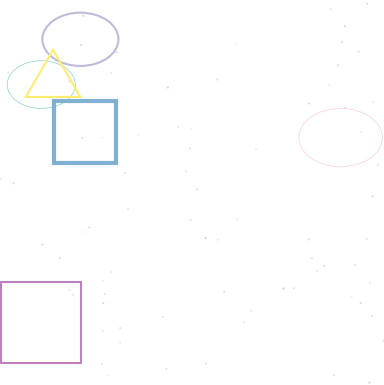[{"shape": "oval", "thickness": 0.5, "radius": 0.44, "center": [0.107, 0.78]}, {"shape": "oval", "thickness": 1.5, "radius": 0.49, "center": [0.209, 0.898]}, {"shape": "square", "thickness": 3, "radius": 0.4, "center": [0.22, 0.656]}, {"shape": "oval", "thickness": 0.5, "radius": 0.54, "center": [0.885, 0.643]}, {"shape": "square", "thickness": 1.5, "radius": 0.52, "center": [0.107, 0.163]}, {"shape": "triangle", "thickness": 1.5, "radius": 0.41, "center": [0.138, 0.789]}]